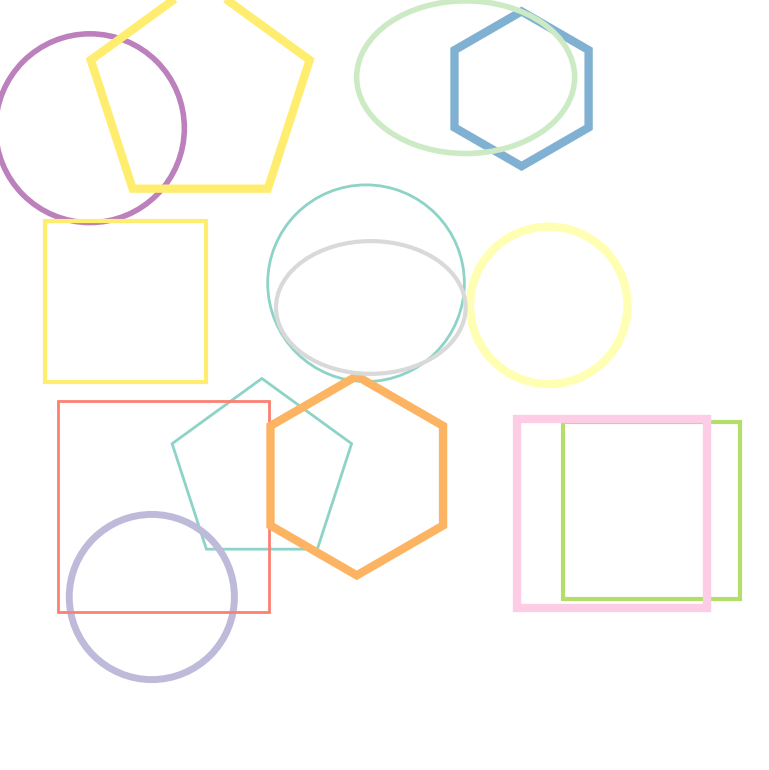[{"shape": "circle", "thickness": 1, "radius": 0.64, "center": [0.475, 0.632]}, {"shape": "pentagon", "thickness": 1, "radius": 0.61, "center": [0.34, 0.386]}, {"shape": "circle", "thickness": 3, "radius": 0.51, "center": [0.713, 0.603]}, {"shape": "circle", "thickness": 2.5, "radius": 0.54, "center": [0.197, 0.225]}, {"shape": "square", "thickness": 1, "radius": 0.68, "center": [0.213, 0.343]}, {"shape": "hexagon", "thickness": 3, "radius": 0.5, "center": [0.677, 0.885]}, {"shape": "hexagon", "thickness": 3, "radius": 0.65, "center": [0.463, 0.382]}, {"shape": "square", "thickness": 1.5, "radius": 0.57, "center": [0.846, 0.337]}, {"shape": "square", "thickness": 3, "radius": 0.62, "center": [0.795, 0.333]}, {"shape": "oval", "thickness": 1.5, "radius": 0.62, "center": [0.482, 0.601]}, {"shape": "circle", "thickness": 2, "radius": 0.61, "center": [0.117, 0.834]}, {"shape": "oval", "thickness": 2, "radius": 0.71, "center": [0.605, 0.9]}, {"shape": "pentagon", "thickness": 3, "radius": 0.75, "center": [0.26, 0.876]}, {"shape": "square", "thickness": 1.5, "radius": 0.52, "center": [0.163, 0.608]}]